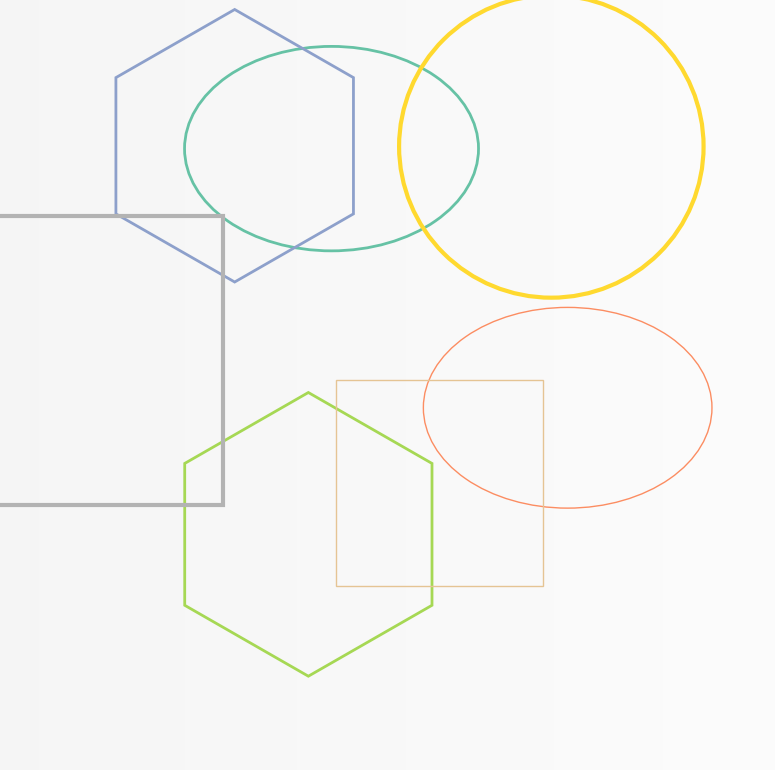[{"shape": "oval", "thickness": 1, "radius": 0.95, "center": [0.428, 0.807]}, {"shape": "oval", "thickness": 0.5, "radius": 0.93, "center": [0.732, 0.47]}, {"shape": "hexagon", "thickness": 1, "radius": 0.88, "center": [0.303, 0.811]}, {"shape": "hexagon", "thickness": 1, "radius": 0.92, "center": [0.398, 0.306]}, {"shape": "circle", "thickness": 1.5, "radius": 0.98, "center": [0.711, 0.81]}, {"shape": "square", "thickness": 0.5, "radius": 0.67, "center": [0.567, 0.373]}, {"shape": "square", "thickness": 1.5, "radius": 0.94, "center": [0.101, 0.532]}]